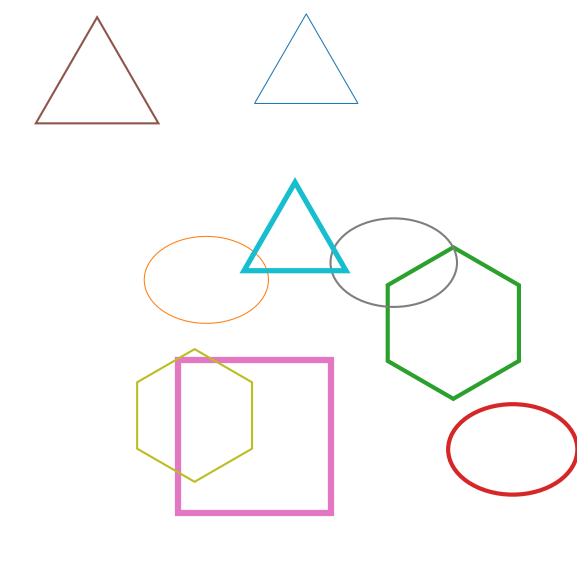[{"shape": "triangle", "thickness": 0.5, "radius": 0.52, "center": [0.53, 0.872]}, {"shape": "oval", "thickness": 0.5, "radius": 0.54, "center": [0.357, 0.515]}, {"shape": "hexagon", "thickness": 2, "radius": 0.66, "center": [0.785, 0.44]}, {"shape": "oval", "thickness": 2, "radius": 0.56, "center": [0.888, 0.221]}, {"shape": "triangle", "thickness": 1, "radius": 0.61, "center": [0.168, 0.847]}, {"shape": "square", "thickness": 3, "radius": 0.66, "center": [0.441, 0.243]}, {"shape": "oval", "thickness": 1, "radius": 0.55, "center": [0.682, 0.544]}, {"shape": "hexagon", "thickness": 1, "radius": 0.57, "center": [0.337, 0.28]}, {"shape": "triangle", "thickness": 2.5, "radius": 0.51, "center": [0.511, 0.581]}]